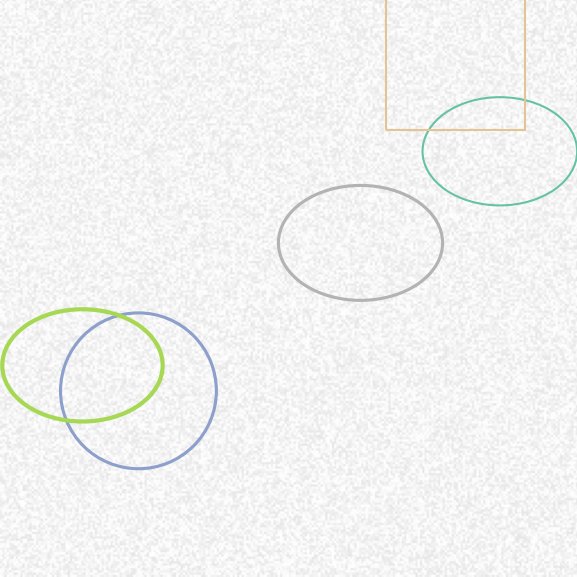[{"shape": "oval", "thickness": 1, "radius": 0.67, "center": [0.866, 0.737]}, {"shape": "circle", "thickness": 1.5, "radius": 0.67, "center": [0.24, 0.322]}, {"shape": "oval", "thickness": 2, "radius": 0.69, "center": [0.143, 0.366]}, {"shape": "square", "thickness": 1, "radius": 0.6, "center": [0.789, 0.893]}, {"shape": "oval", "thickness": 1.5, "radius": 0.71, "center": [0.624, 0.579]}]